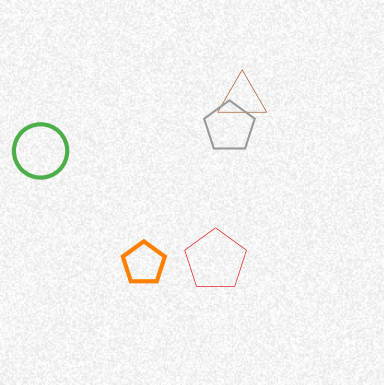[{"shape": "pentagon", "thickness": 0.5, "radius": 0.42, "center": [0.56, 0.324]}, {"shape": "circle", "thickness": 3, "radius": 0.35, "center": [0.105, 0.608]}, {"shape": "pentagon", "thickness": 3, "radius": 0.29, "center": [0.374, 0.316]}, {"shape": "triangle", "thickness": 0.5, "radius": 0.37, "center": [0.629, 0.745]}, {"shape": "pentagon", "thickness": 1.5, "radius": 0.35, "center": [0.596, 0.67]}]